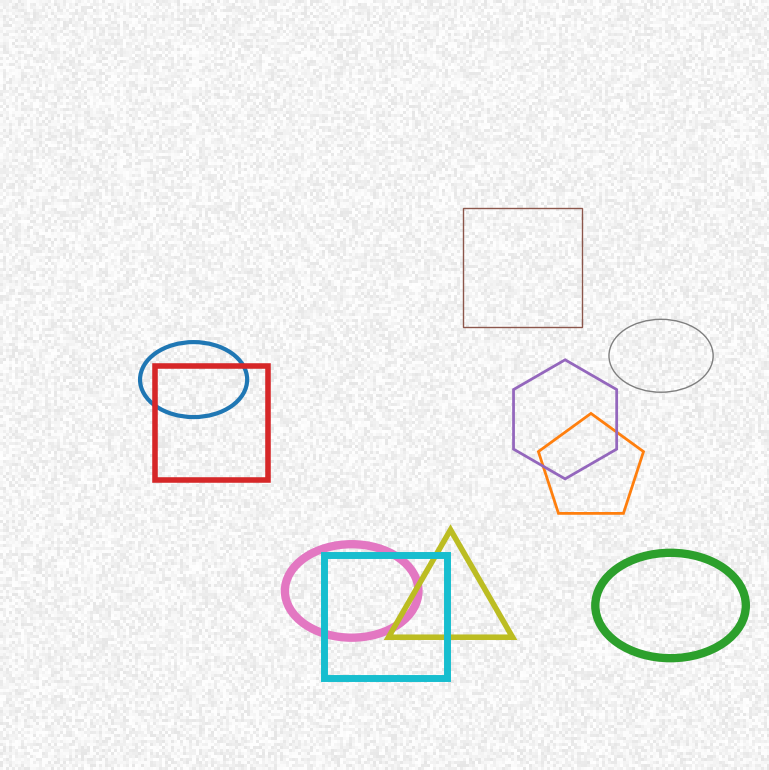[{"shape": "oval", "thickness": 1.5, "radius": 0.35, "center": [0.251, 0.507]}, {"shape": "pentagon", "thickness": 1, "radius": 0.36, "center": [0.767, 0.391]}, {"shape": "oval", "thickness": 3, "radius": 0.49, "center": [0.871, 0.214]}, {"shape": "square", "thickness": 2, "radius": 0.37, "center": [0.275, 0.45]}, {"shape": "hexagon", "thickness": 1, "radius": 0.39, "center": [0.734, 0.455]}, {"shape": "square", "thickness": 0.5, "radius": 0.39, "center": [0.679, 0.652]}, {"shape": "oval", "thickness": 3, "radius": 0.43, "center": [0.457, 0.233]}, {"shape": "oval", "thickness": 0.5, "radius": 0.34, "center": [0.859, 0.538]}, {"shape": "triangle", "thickness": 2, "radius": 0.47, "center": [0.585, 0.219]}, {"shape": "square", "thickness": 2.5, "radius": 0.4, "center": [0.501, 0.2]}]